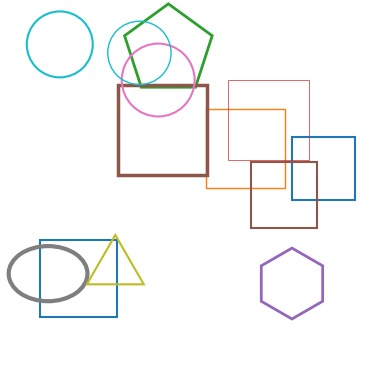[{"shape": "square", "thickness": 1.5, "radius": 0.41, "center": [0.839, 0.563]}, {"shape": "square", "thickness": 1.5, "radius": 0.5, "center": [0.204, 0.276]}, {"shape": "square", "thickness": 1, "radius": 0.51, "center": [0.639, 0.615]}, {"shape": "pentagon", "thickness": 2, "radius": 0.6, "center": [0.437, 0.87]}, {"shape": "square", "thickness": 0.5, "radius": 0.52, "center": [0.697, 0.689]}, {"shape": "hexagon", "thickness": 2, "radius": 0.46, "center": [0.758, 0.264]}, {"shape": "square", "thickness": 2.5, "radius": 0.58, "center": [0.422, 0.662]}, {"shape": "square", "thickness": 1.5, "radius": 0.43, "center": [0.738, 0.493]}, {"shape": "circle", "thickness": 1.5, "radius": 0.47, "center": [0.411, 0.792]}, {"shape": "oval", "thickness": 3, "radius": 0.51, "center": [0.125, 0.289]}, {"shape": "triangle", "thickness": 1.5, "radius": 0.43, "center": [0.299, 0.304]}, {"shape": "circle", "thickness": 1, "radius": 0.41, "center": [0.362, 0.863]}, {"shape": "circle", "thickness": 1.5, "radius": 0.43, "center": [0.155, 0.885]}]